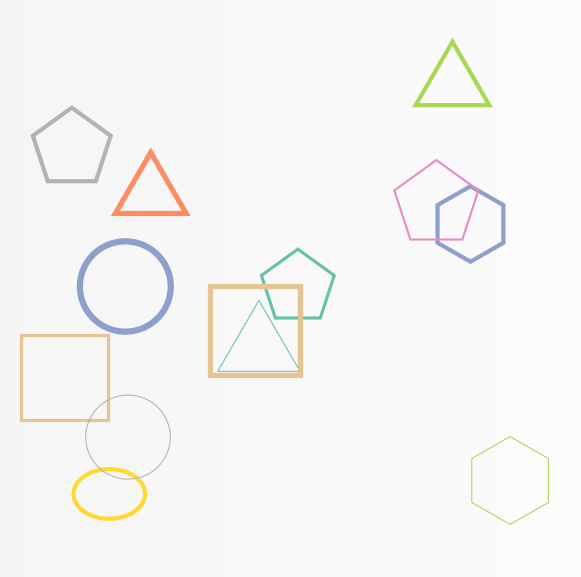[{"shape": "pentagon", "thickness": 1.5, "radius": 0.33, "center": [0.512, 0.502]}, {"shape": "triangle", "thickness": 0.5, "radius": 0.41, "center": [0.445, 0.397]}, {"shape": "triangle", "thickness": 2.5, "radius": 0.35, "center": [0.259, 0.665]}, {"shape": "circle", "thickness": 3, "radius": 0.39, "center": [0.216, 0.503]}, {"shape": "hexagon", "thickness": 2, "radius": 0.33, "center": [0.809, 0.611]}, {"shape": "pentagon", "thickness": 1, "radius": 0.38, "center": [0.751, 0.646]}, {"shape": "hexagon", "thickness": 0.5, "radius": 0.38, "center": [0.878, 0.167]}, {"shape": "triangle", "thickness": 2, "radius": 0.37, "center": [0.778, 0.854]}, {"shape": "oval", "thickness": 2, "radius": 0.31, "center": [0.188, 0.144]}, {"shape": "square", "thickness": 1.5, "radius": 0.37, "center": [0.111, 0.345]}, {"shape": "square", "thickness": 2.5, "radius": 0.39, "center": [0.439, 0.427]}, {"shape": "circle", "thickness": 0.5, "radius": 0.36, "center": [0.22, 0.242]}, {"shape": "pentagon", "thickness": 2, "radius": 0.35, "center": [0.123, 0.742]}]